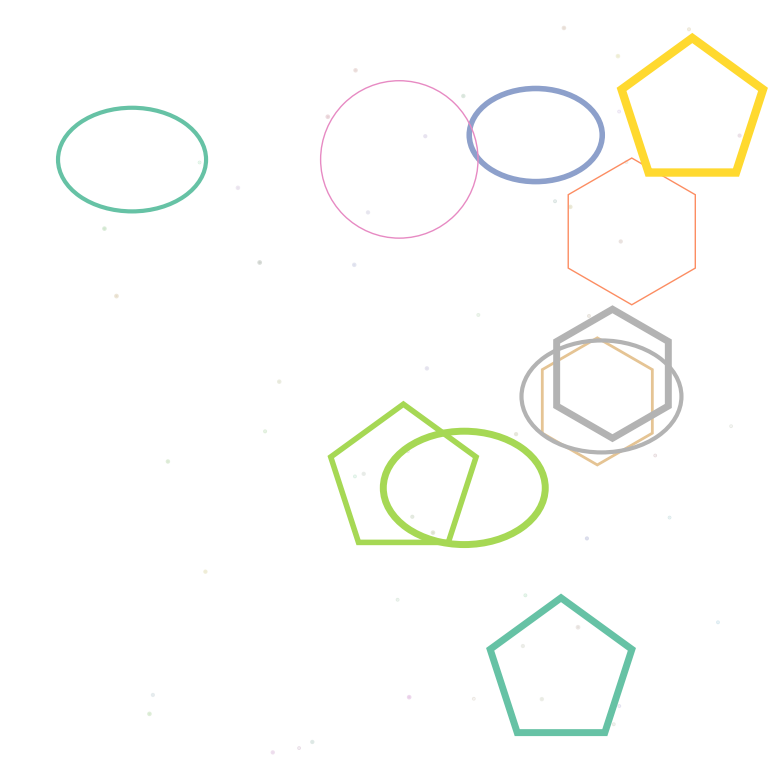[{"shape": "pentagon", "thickness": 2.5, "radius": 0.48, "center": [0.729, 0.127]}, {"shape": "oval", "thickness": 1.5, "radius": 0.48, "center": [0.171, 0.793]}, {"shape": "hexagon", "thickness": 0.5, "radius": 0.48, "center": [0.82, 0.699]}, {"shape": "oval", "thickness": 2, "radius": 0.43, "center": [0.696, 0.825]}, {"shape": "circle", "thickness": 0.5, "radius": 0.51, "center": [0.519, 0.793]}, {"shape": "pentagon", "thickness": 2, "radius": 0.5, "center": [0.524, 0.376]}, {"shape": "oval", "thickness": 2.5, "radius": 0.53, "center": [0.603, 0.366]}, {"shape": "pentagon", "thickness": 3, "radius": 0.48, "center": [0.899, 0.854]}, {"shape": "hexagon", "thickness": 1, "radius": 0.41, "center": [0.776, 0.479]}, {"shape": "oval", "thickness": 1.5, "radius": 0.52, "center": [0.781, 0.485]}, {"shape": "hexagon", "thickness": 2.5, "radius": 0.42, "center": [0.795, 0.515]}]